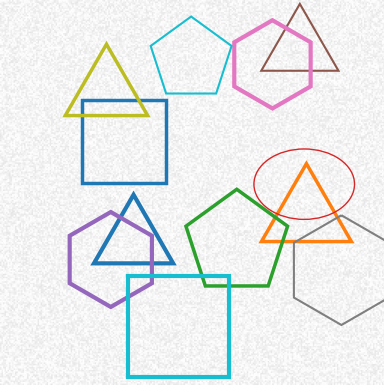[{"shape": "square", "thickness": 2.5, "radius": 0.54, "center": [0.323, 0.632]}, {"shape": "triangle", "thickness": 3, "radius": 0.59, "center": [0.347, 0.375]}, {"shape": "triangle", "thickness": 2.5, "radius": 0.67, "center": [0.796, 0.44]}, {"shape": "pentagon", "thickness": 2.5, "radius": 0.69, "center": [0.615, 0.37]}, {"shape": "oval", "thickness": 1, "radius": 0.65, "center": [0.79, 0.522]}, {"shape": "hexagon", "thickness": 3, "radius": 0.62, "center": [0.288, 0.326]}, {"shape": "triangle", "thickness": 1.5, "radius": 0.58, "center": [0.779, 0.874]}, {"shape": "hexagon", "thickness": 3, "radius": 0.57, "center": [0.708, 0.833]}, {"shape": "hexagon", "thickness": 1.5, "radius": 0.71, "center": [0.887, 0.298]}, {"shape": "triangle", "thickness": 2.5, "radius": 0.62, "center": [0.277, 0.762]}, {"shape": "pentagon", "thickness": 1.5, "radius": 0.55, "center": [0.496, 0.846]}, {"shape": "square", "thickness": 3, "radius": 0.65, "center": [0.463, 0.153]}]